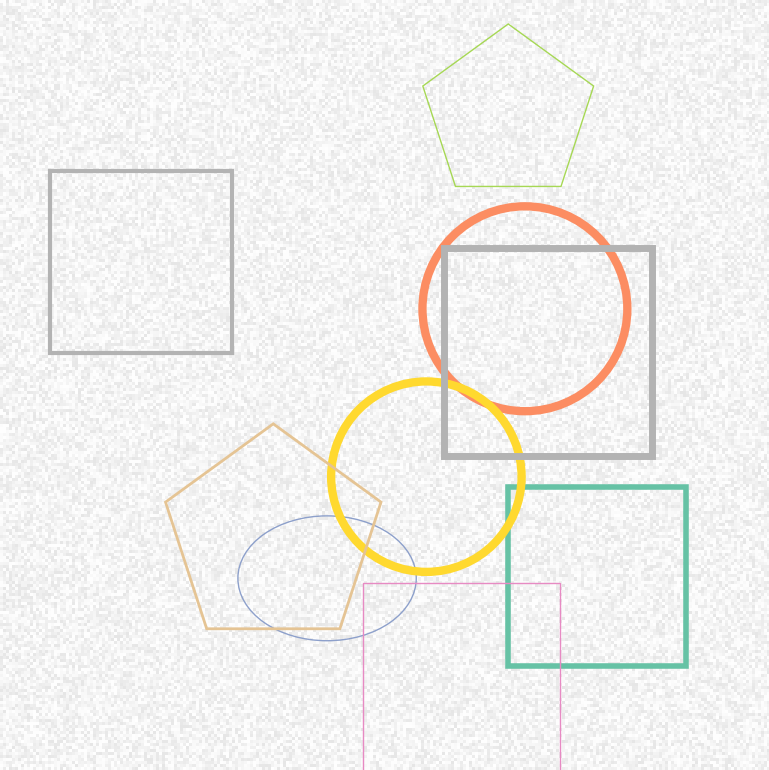[{"shape": "square", "thickness": 2, "radius": 0.58, "center": [0.775, 0.251]}, {"shape": "circle", "thickness": 3, "radius": 0.67, "center": [0.682, 0.599]}, {"shape": "oval", "thickness": 0.5, "radius": 0.58, "center": [0.425, 0.249]}, {"shape": "square", "thickness": 0.5, "radius": 0.64, "center": [0.599, 0.115]}, {"shape": "pentagon", "thickness": 0.5, "radius": 0.58, "center": [0.66, 0.852]}, {"shape": "circle", "thickness": 3, "radius": 0.62, "center": [0.554, 0.381]}, {"shape": "pentagon", "thickness": 1, "radius": 0.74, "center": [0.355, 0.302]}, {"shape": "square", "thickness": 2.5, "radius": 0.68, "center": [0.712, 0.542]}, {"shape": "square", "thickness": 1.5, "radius": 0.59, "center": [0.183, 0.66]}]